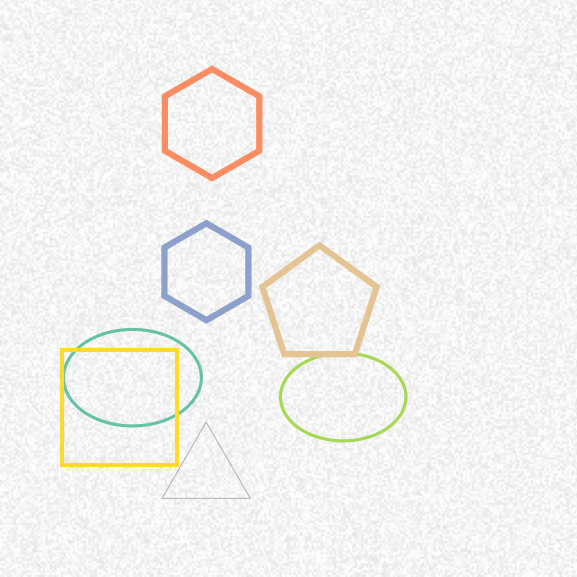[{"shape": "oval", "thickness": 1.5, "radius": 0.6, "center": [0.229, 0.345]}, {"shape": "hexagon", "thickness": 3, "radius": 0.47, "center": [0.367, 0.785]}, {"shape": "hexagon", "thickness": 3, "radius": 0.42, "center": [0.357, 0.529]}, {"shape": "oval", "thickness": 1.5, "radius": 0.54, "center": [0.594, 0.312]}, {"shape": "square", "thickness": 2, "radius": 0.5, "center": [0.207, 0.293]}, {"shape": "pentagon", "thickness": 3, "radius": 0.52, "center": [0.553, 0.47]}, {"shape": "triangle", "thickness": 0.5, "radius": 0.44, "center": [0.357, 0.18]}]